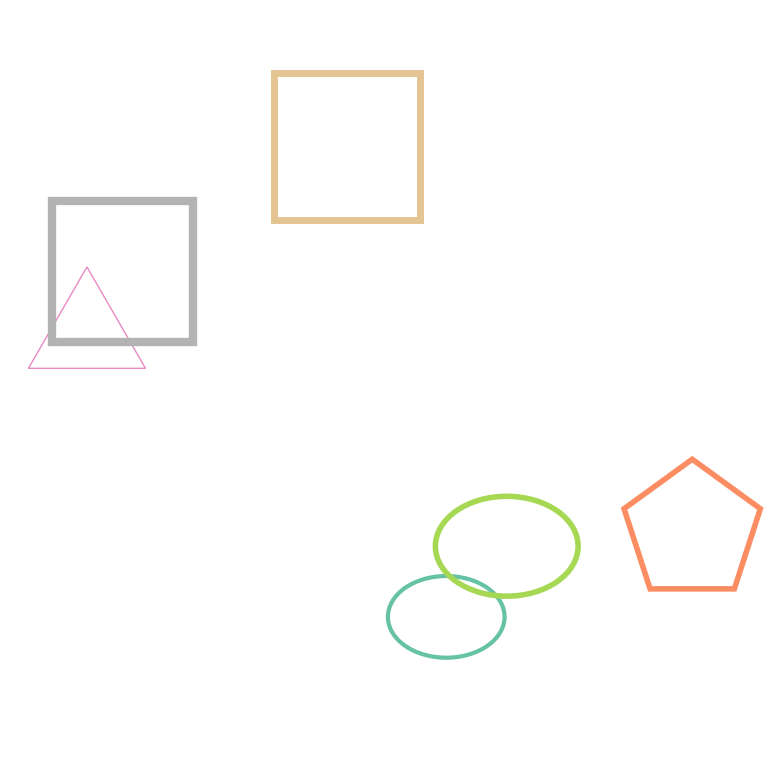[{"shape": "oval", "thickness": 1.5, "radius": 0.38, "center": [0.58, 0.199]}, {"shape": "pentagon", "thickness": 2, "radius": 0.47, "center": [0.899, 0.311]}, {"shape": "triangle", "thickness": 0.5, "radius": 0.44, "center": [0.113, 0.566]}, {"shape": "oval", "thickness": 2, "radius": 0.46, "center": [0.658, 0.291]}, {"shape": "square", "thickness": 2.5, "radius": 0.48, "center": [0.451, 0.81]}, {"shape": "square", "thickness": 3, "radius": 0.46, "center": [0.159, 0.648]}]